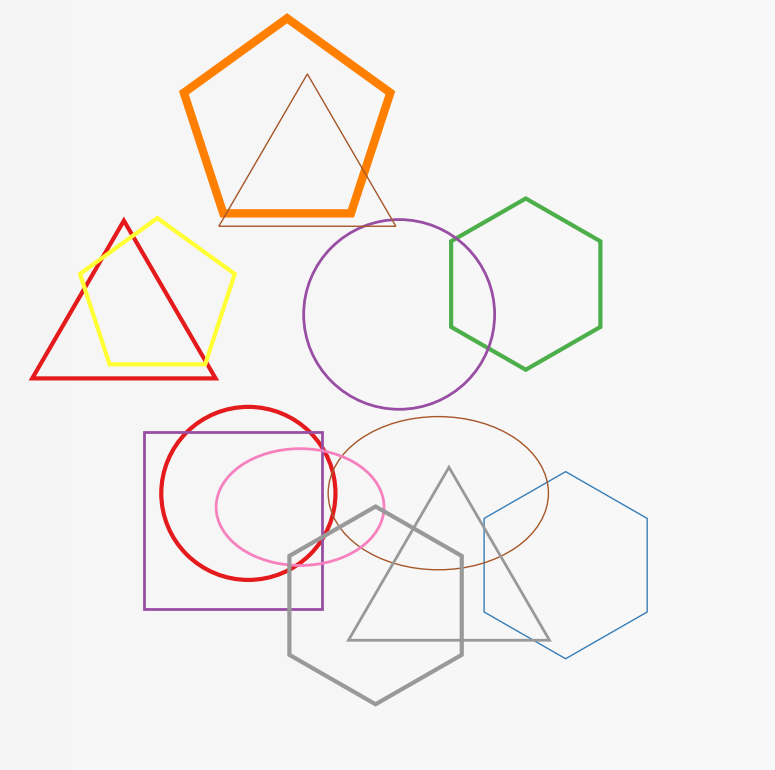[{"shape": "triangle", "thickness": 1.5, "radius": 0.68, "center": [0.16, 0.577]}, {"shape": "circle", "thickness": 1.5, "radius": 0.56, "center": [0.32, 0.359]}, {"shape": "hexagon", "thickness": 0.5, "radius": 0.61, "center": [0.73, 0.266]}, {"shape": "hexagon", "thickness": 1.5, "radius": 0.56, "center": [0.678, 0.631]}, {"shape": "circle", "thickness": 1, "radius": 0.62, "center": [0.515, 0.592]}, {"shape": "square", "thickness": 1, "radius": 0.57, "center": [0.301, 0.324]}, {"shape": "pentagon", "thickness": 3, "radius": 0.7, "center": [0.37, 0.836]}, {"shape": "pentagon", "thickness": 1.5, "radius": 0.52, "center": [0.203, 0.612]}, {"shape": "oval", "thickness": 0.5, "radius": 0.71, "center": [0.566, 0.359]}, {"shape": "triangle", "thickness": 0.5, "radius": 0.66, "center": [0.397, 0.772]}, {"shape": "oval", "thickness": 1, "radius": 0.54, "center": [0.387, 0.341]}, {"shape": "hexagon", "thickness": 1.5, "radius": 0.64, "center": [0.485, 0.214]}, {"shape": "triangle", "thickness": 1, "radius": 0.75, "center": [0.579, 0.243]}]